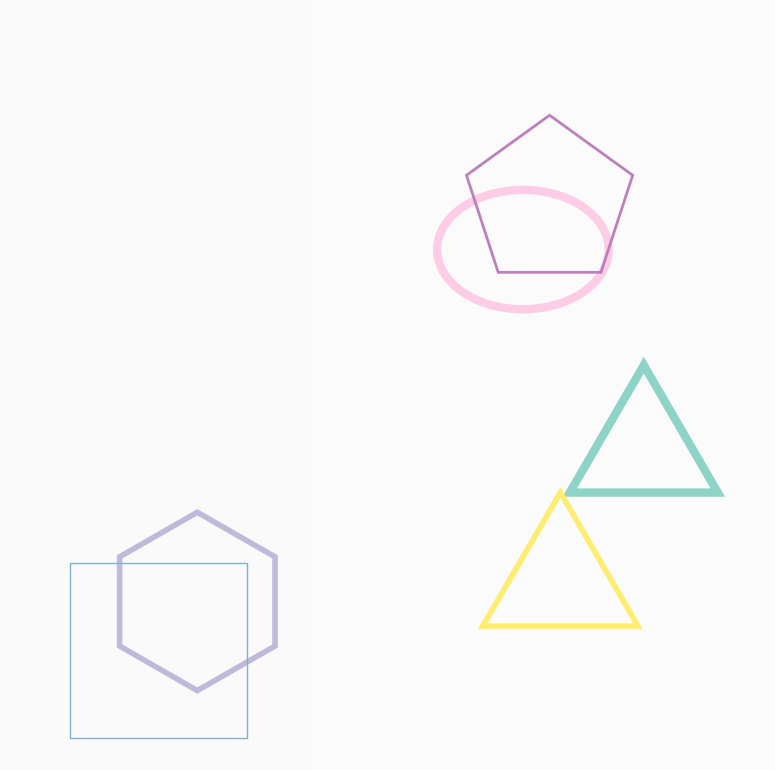[{"shape": "triangle", "thickness": 3, "radius": 0.55, "center": [0.831, 0.415]}, {"shape": "hexagon", "thickness": 2, "radius": 0.58, "center": [0.255, 0.219]}, {"shape": "square", "thickness": 0.5, "radius": 0.57, "center": [0.204, 0.155]}, {"shape": "oval", "thickness": 3, "radius": 0.55, "center": [0.675, 0.676]}, {"shape": "pentagon", "thickness": 1, "radius": 0.56, "center": [0.709, 0.738]}, {"shape": "triangle", "thickness": 2, "radius": 0.58, "center": [0.723, 0.245]}]